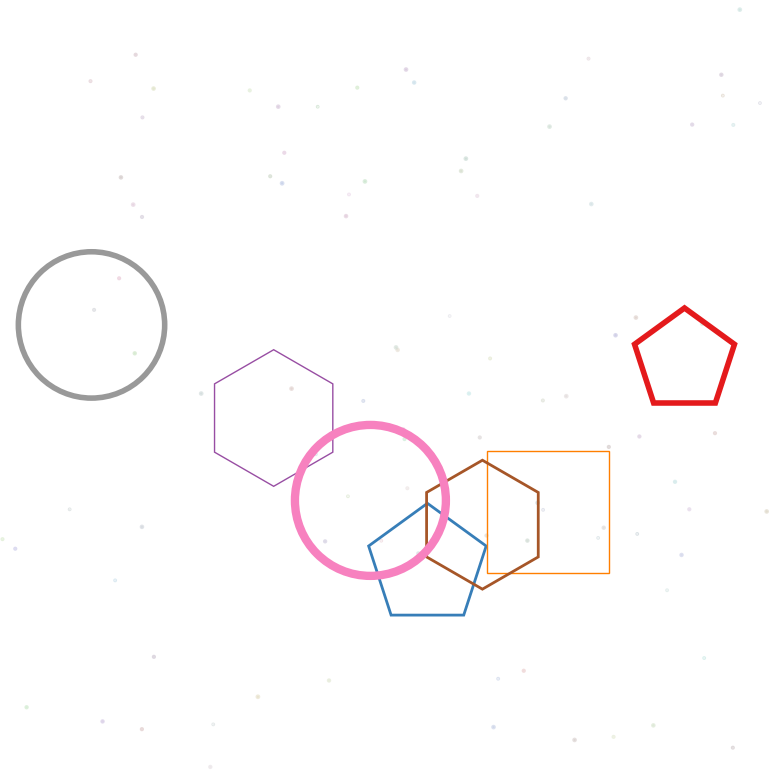[{"shape": "pentagon", "thickness": 2, "radius": 0.34, "center": [0.889, 0.532]}, {"shape": "pentagon", "thickness": 1, "radius": 0.4, "center": [0.555, 0.266]}, {"shape": "hexagon", "thickness": 0.5, "radius": 0.44, "center": [0.355, 0.457]}, {"shape": "square", "thickness": 0.5, "radius": 0.4, "center": [0.712, 0.335]}, {"shape": "hexagon", "thickness": 1, "radius": 0.42, "center": [0.627, 0.319]}, {"shape": "circle", "thickness": 3, "radius": 0.49, "center": [0.481, 0.35]}, {"shape": "circle", "thickness": 2, "radius": 0.48, "center": [0.119, 0.578]}]